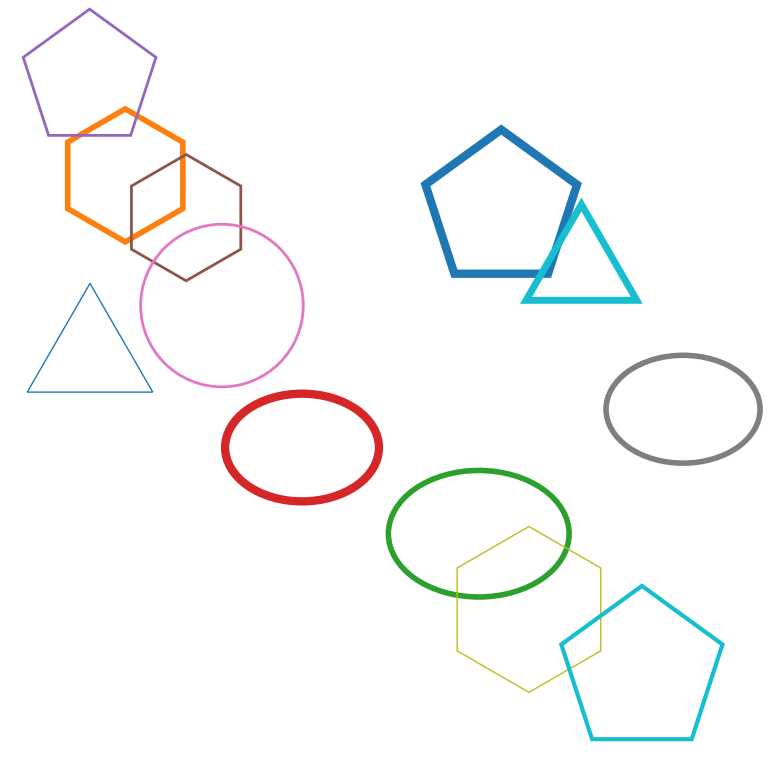[{"shape": "triangle", "thickness": 0.5, "radius": 0.47, "center": [0.117, 0.538]}, {"shape": "pentagon", "thickness": 3, "radius": 0.52, "center": [0.651, 0.728]}, {"shape": "hexagon", "thickness": 2, "radius": 0.43, "center": [0.163, 0.772]}, {"shape": "oval", "thickness": 2, "radius": 0.59, "center": [0.622, 0.307]}, {"shape": "oval", "thickness": 3, "radius": 0.5, "center": [0.392, 0.419]}, {"shape": "pentagon", "thickness": 1, "radius": 0.45, "center": [0.116, 0.897]}, {"shape": "hexagon", "thickness": 1, "radius": 0.41, "center": [0.242, 0.717]}, {"shape": "circle", "thickness": 1, "radius": 0.53, "center": [0.288, 0.603]}, {"shape": "oval", "thickness": 2, "radius": 0.5, "center": [0.887, 0.469]}, {"shape": "hexagon", "thickness": 0.5, "radius": 0.54, "center": [0.687, 0.209]}, {"shape": "triangle", "thickness": 2.5, "radius": 0.42, "center": [0.755, 0.651]}, {"shape": "pentagon", "thickness": 1.5, "radius": 0.55, "center": [0.834, 0.129]}]